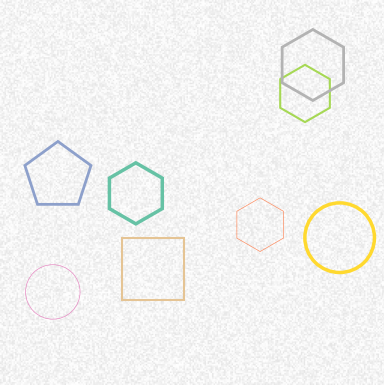[{"shape": "hexagon", "thickness": 2.5, "radius": 0.4, "center": [0.353, 0.498]}, {"shape": "hexagon", "thickness": 0.5, "radius": 0.35, "center": [0.676, 0.416]}, {"shape": "pentagon", "thickness": 2, "radius": 0.45, "center": [0.15, 0.542]}, {"shape": "circle", "thickness": 0.5, "radius": 0.35, "center": [0.137, 0.242]}, {"shape": "hexagon", "thickness": 1.5, "radius": 0.37, "center": [0.792, 0.757]}, {"shape": "circle", "thickness": 2.5, "radius": 0.45, "center": [0.882, 0.383]}, {"shape": "square", "thickness": 1.5, "radius": 0.4, "center": [0.398, 0.302]}, {"shape": "hexagon", "thickness": 2, "radius": 0.46, "center": [0.813, 0.831]}]